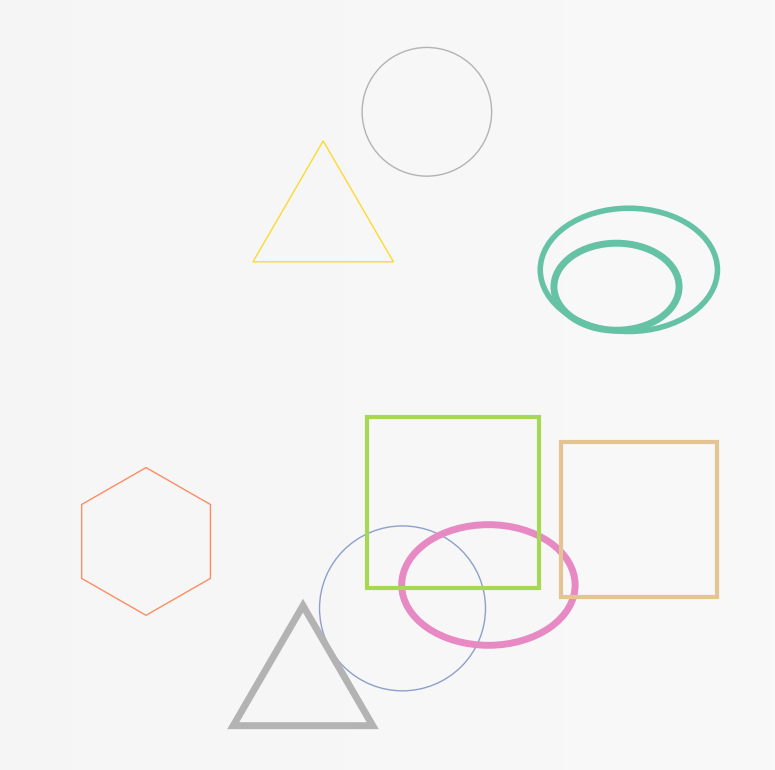[{"shape": "oval", "thickness": 2, "radius": 0.57, "center": [0.811, 0.65]}, {"shape": "oval", "thickness": 2.5, "radius": 0.4, "center": [0.796, 0.628]}, {"shape": "hexagon", "thickness": 0.5, "radius": 0.48, "center": [0.188, 0.297]}, {"shape": "circle", "thickness": 0.5, "radius": 0.54, "center": [0.519, 0.21]}, {"shape": "oval", "thickness": 2.5, "radius": 0.56, "center": [0.63, 0.24]}, {"shape": "square", "thickness": 1.5, "radius": 0.56, "center": [0.585, 0.347]}, {"shape": "triangle", "thickness": 0.5, "radius": 0.52, "center": [0.417, 0.712]}, {"shape": "square", "thickness": 1.5, "radius": 0.5, "center": [0.824, 0.325]}, {"shape": "circle", "thickness": 0.5, "radius": 0.42, "center": [0.551, 0.855]}, {"shape": "triangle", "thickness": 2.5, "radius": 0.52, "center": [0.391, 0.11]}]